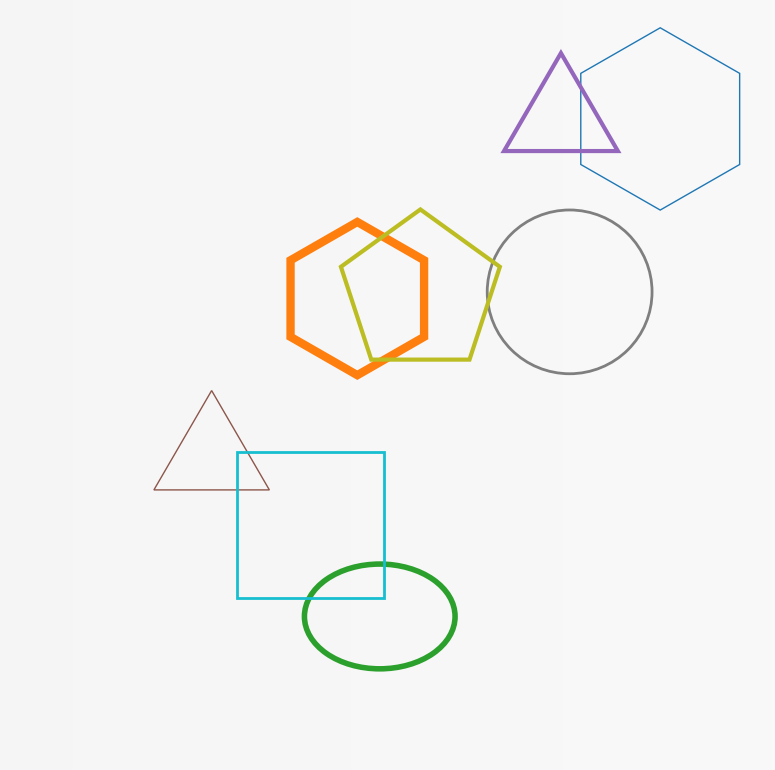[{"shape": "hexagon", "thickness": 0.5, "radius": 0.59, "center": [0.852, 0.846]}, {"shape": "hexagon", "thickness": 3, "radius": 0.5, "center": [0.461, 0.612]}, {"shape": "oval", "thickness": 2, "radius": 0.49, "center": [0.49, 0.199]}, {"shape": "triangle", "thickness": 1.5, "radius": 0.42, "center": [0.724, 0.846]}, {"shape": "triangle", "thickness": 0.5, "radius": 0.43, "center": [0.273, 0.407]}, {"shape": "circle", "thickness": 1, "radius": 0.53, "center": [0.735, 0.621]}, {"shape": "pentagon", "thickness": 1.5, "radius": 0.54, "center": [0.542, 0.62]}, {"shape": "square", "thickness": 1, "radius": 0.47, "center": [0.401, 0.318]}]